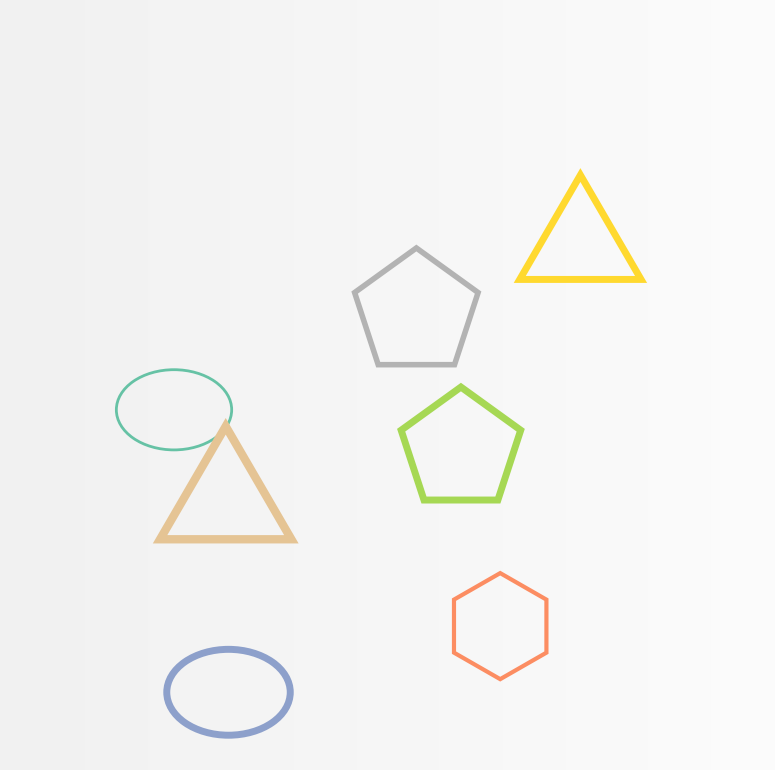[{"shape": "oval", "thickness": 1, "radius": 0.37, "center": [0.225, 0.468]}, {"shape": "hexagon", "thickness": 1.5, "radius": 0.34, "center": [0.645, 0.187]}, {"shape": "oval", "thickness": 2.5, "radius": 0.4, "center": [0.295, 0.101]}, {"shape": "pentagon", "thickness": 2.5, "radius": 0.41, "center": [0.595, 0.416]}, {"shape": "triangle", "thickness": 2.5, "radius": 0.45, "center": [0.749, 0.682]}, {"shape": "triangle", "thickness": 3, "radius": 0.49, "center": [0.291, 0.349]}, {"shape": "pentagon", "thickness": 2, "radius": 0.42, "center": [0.537, 0.594]}]